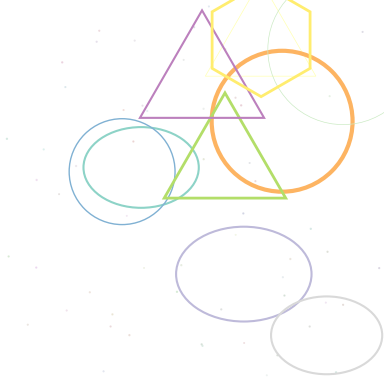[{"shape": "oval", "thickness": 1.5, "radius": 0.75, "center": [0.367, 0.565]}, {"shape": "triangle", "thickness": 0.5, "radius": 0.83, "center": [0.677, 0.885]}, {"shape": "oval", "thickness": 1.5, "radius": 0.88, "center": [0.633, 0.288]}, {"shape": "circle", "thickness": 1, "radius": 0.69, "center": [0.317, 0.554]}, {"shape": "circle", "thickness": 3, "radius": 0.91, "center": [0.733, 0.685]}, {"shape": "triangle", "thickness": 2, "radius": 0.91, "center": [0.584, 0.577]}, {"shape": "oval", "thickness": 1.5, "radius": 0.72, "center": [0.848, 0.129]}, {"shape": "triangle", "thickness": 1.5, "radius": 0.93, "center": [0.525, 0.787]}, {"shape": "circle", "thickness": 0.5, "radius": 0.98, "center": [0.891, 0.872]}, {"shape": "hexagon", "thickness": 2, "radius": 0.73, "center": [0.678, 0.896]}]